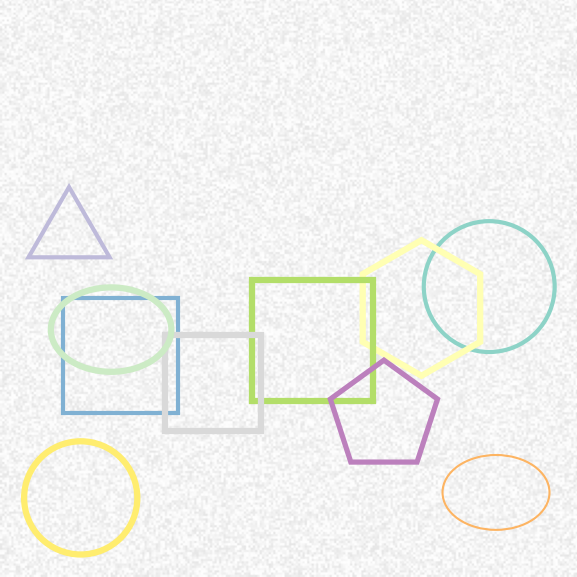[{"shape": "circle", "thickness": 2, "radius": 0.57, "center": [0.847, 0.503]}, {"shape": "hexagon", "thickness": 3, "radius": 0.59, "center": [0.73, 0.466]}, {"shape": "triangle", "thickness": 2, "radius": 0.41, "center": [0.12, 0.594]}, {"shape": "square", "thickness": 2, "radius": 0.5, "center": [0.209, 0.383]}, {"shape": "oval", "thickness": 1, "radius": 0.46, "center": [0.859, 0.146]}, {"shape": "square", "thickness": 3, "radius": 0.52, "center": [0.541, 0.41]}, {"shape": "square", "thickness": 3, "radius": 0.42, "center": [0.369, 0.336]}, {"shape": "pentagon", "thickness": 2.5, "radius": 0.49, "center": [0.665, 0.278]}, {"shape": "oval", "thickness": 3, "radius": 0.52, "center": [0.192, 0.428]}, {"shape": "circle", "thickness": 3, "radius": 0.49, "center": [0.14, 0.137]}]